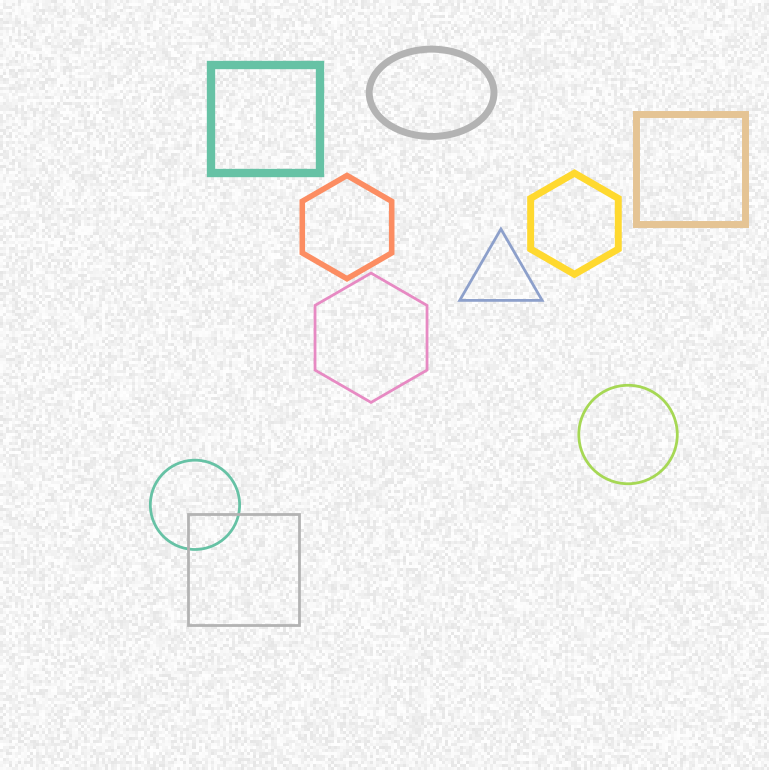[{"shape": "circle", "thickness": 1, "radius": 0.29, "center": [0.253, 0.344]}, {"shape": "square", "thickness": 3, "radius": 0.35, "center": [0.345, 0.845]}, {"shape": "hexagon", "thickness": 2, "radius": 0.34, "center": [0.451, 0.705]}, {"shape": "triangle", "thickness": 1, "radius": 0.31, "center": [0.651, 0.641]}, {"shape": "hexagon", "thickness": 1, "radius": 0.42, "center": [0.482, 0.561]}, {"shape": "circle", "thickness": 1, "radius": 0.32, "center": [0.816, 0.436]}, {"shape": "hexagon", "thickness": 2.5, "radius": 0.33, "center": [0.746, 0.709]}, {"shape": "square", "thickness": 2.5, "radius": 0.36, "center": [0.897, 0.781]}, {"shape": "square", "thickness": 1, "radius": 0.36, "center": [0.316, 0.26]}, {"shape": "oval", "thickness": 2.5, "radius": 0.41, "center": [0.561, 0.879]}]